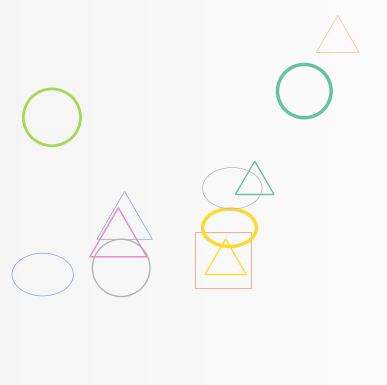[{"shape": "triangle", "thickness": 1, "radius": 0.29, "center": [0.657, 0.524]}, {"shape": "circle", "thickness": 2.5, "radius": 0.35, "center": [0.785, 0.763]}, {"shape": "square", "thickness": 0.5, "radius": 0.36, "center": [0.575, 0.324]}, {"shape": "oval", "thickness": 0.5, "radius": 0.4, "center": [0.11, 0.287]}, {"shape": "triangle", "thickness": 0.5, "radius": 0.41, "center": [0.322, 0.42]}, {"shape": "triangle", "thickness": 1, "radius": 0.42, "center": [0.305, 0.375]}, {"shape": "circle", "thickness": 2, "radius": 0.37, "center": [0.134, 0.695]}, {"shape": "oval", "thickness": 2.5, "radius": 0.35, "center": [0.592, 0.408]}, {"shape": "triangle", "thickness": 1, "radius": 0.31, "center": [0.582, 0.318]}, {"shape": "triangle", "thickness": 0.5, "radius": 0.32, "center": [0.871, 0.896]}, {"shape": "circle", "thickness": 1, "radius": 0.37, "center": [0.313, 0.304]}, {"shape": "oval", "thickness": 0.5, "radius": 0.38, "center": [0.599, 0.511]}]